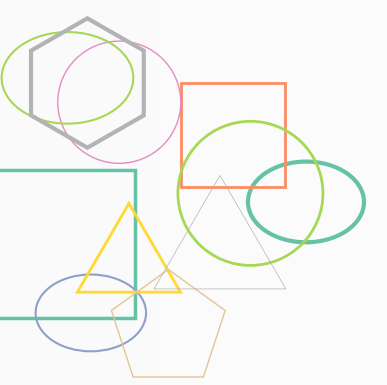[{"shape": "oval", "thickness": 3, "radius": 0.75, "center": [0.79, 0.475]}, {"shape": "square", "thickness": 2.5, "radius": 0.96, "center": [0.157, 0.366]}, {"shape": "square", "thickness": 2, "radius": 0.67, "center": [0.601, 0.649]}, {"shape": "oval", "thickness": 1.5, "radius": 0.71, "center": [0.234, 0.187]}, {"shape": "circle", "thickness": 1, "radius": 0.79, "center": [0.308, 0.735]}, {"shape": "oval", "thickness": 1.5, "radius": 0.85, "center": [0.174, 0.798]}, {"shape": "circle", "thickness": 2, "radius": 0.94, "center": [0.646, 0.498]}, {"shape": "triangle", "thickness": 2, "radius": 0.77, "center": [0.333, 0.318]}, {"shape": "pentagon", "thickness": 1, "radius": 0.77, "center": [0.434, 0.146]}, {"shape": "hexagon", "thickness": 3, "radius": 0.84, "center": [0.226, 0.784]}, {"shape": "triangle", "thickness": 0.5, "radius": 0.98, "center": [0.568, 0.348]}]